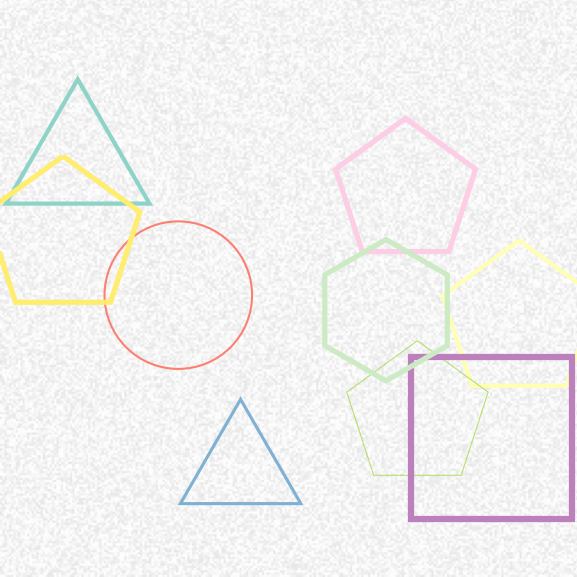[{"shape": "triangle", "thickness": 2, "radius": 0.72, "center": [0.135, 0.718]}, {"shape": "pentagon", "thickness": 2, "radius": 0.7, "center": [0.899, 0.444]}, {"shape": "circle", "thickness": 1, "radius": 0.64, "center": [0.309, 0.488]}, {"shape": "triangle", "thickness": 1.5, "radius": 0.6, "center": [0.417, 0.187]}, {"shape": "pentagon", "thickness": 0.5, "radius": 0.64, "center": [0.723, 0.28]}, {"shape": "pentagon", "thickness": 2.5, "radius": 0.64, "center": [0.702, 0.667]}, {"shape": "square", "thickness": 3, "radius": 0.7, "center": [0.851, 0.241]}, {"shape": "hexagon", "thickness": 2.5, "radius": 0.61, "center": [0.668, 0.462]}, {"shape": "pentagon", "thickness": 2.5, "radius": 0.7, "center": [0.109, 0.589]}]